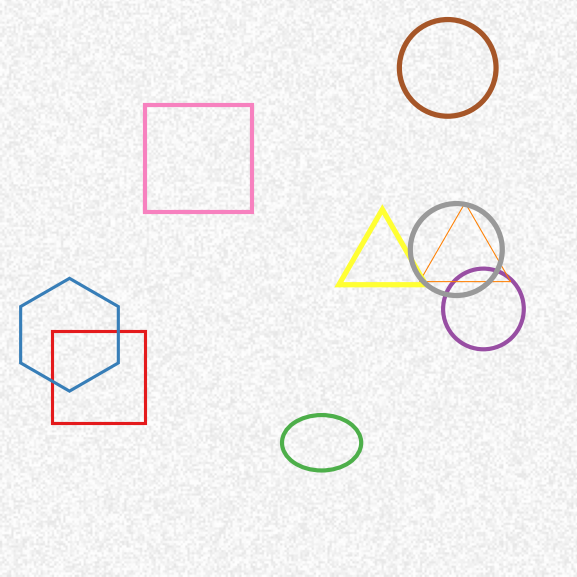[{"shape": "square", "thickness": 1.5, "radius": 0.4, "center": [0.17, 0.347]}, {"shape": "hexagon", "thickness": 1.5, "radius": 0.49, "center": [0.12, 0.419]}, {"shape": "oval", "thickness": 2, "radius": 0.34, "center": [0.557, 0.232]}, {"shape": "circle", "thickness": 2, "radius": 0.35, "center": [0.837, 0.464]}, {"shape": "triangle", "thickness": 0.5, "radius": 0.46, "center": [0.805, 0.557]}, {"shape": "triangle", "thickness": 2.5, "radius": 0.43, "center": [0.662, 0.55]}, {"shape": "circle", "thickness": 2.5, "radius": 0.42, "center": [0.775, 0.882]}, {"shape": "square", "thickness": 2, "radius": 0.46, "center": [0.344, 0.725]}, {"shape": "circle", "thickness": 2.5, "radius": 0.4, "center": [0.79, 0.567]}]